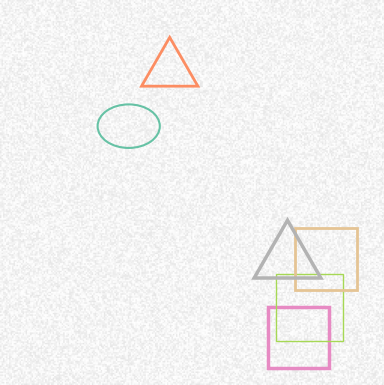[{"shape": "oval", "thickness": 1.5, "radius": 0.4, "center": [0.334, 0.672]}, {"shape": "triangle", "thickness": 2, "radius": 0.42, "center": [0.441, 0.818]}, {"shape": "square", "thickness": 2.5, "radius": 0.4, "center": [0.775, 0.124]}, {"shape": "square", "thickness": 1, "radius": 0.44, "center": [0.805, 0.2]}, {"shape": "square", "thickness": 2, "radius": 0.4, "center": [0.848, 0.328]}, {"shape": "triangle", "thickness": 2.5, "radius": 0.5, "center": [0.747, 0.328]}]